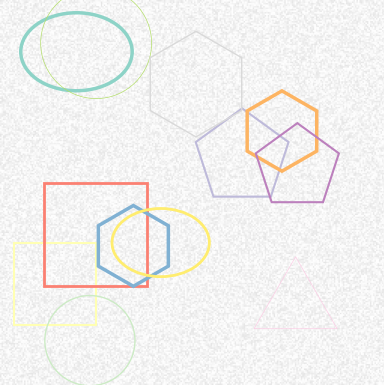[{"shape": "oval", "thickness": 2.5, "radius": 0.72, "center": [0.199, 0.866]}, {"shape": "square", "thickness": 1.5, "radius": 0.53, "center": [0.142, 0.263]}, {"shape": "pentagon", "thickness": 1.5, "radius": 0.63, "center": [0.629, 0.592]}, {"shape": "square", "thickness": 2, "radius": 0.67, "center": [0.248, 0.391]}, {"shape": "hexagon", "thickness": 2.5, "radius": 0.52, "center": [0.346, 0.361]}, {"shape": "hexagon", "thickness": 2.5, "radius": 0.52, "center": [0.732, 0.66]}, {"shape": "circle", "thickness": 0.5, "radius": 0.72, "center": [0.25, 0.888]}, {"shape": "triangle", "thickness": 0.5, "radius": 0.62, "center": [0.768, 0.209]}, {"shape": "hexagon", "thickness": 1, "radius": 0.69, "center": [0.509, 0.782]}, {"shape": "pentagon", "thickness": 1.5, "radius": 0.57, "center": [0.772, 0.567]}, {"shape": "circle", "thickness": 1, "radius": 0.59, "center": [0.233, 0.115]}, {"shape": "oval", "thickness": 2, "radius": 0.63, "center": [0.417, 0.37]}]